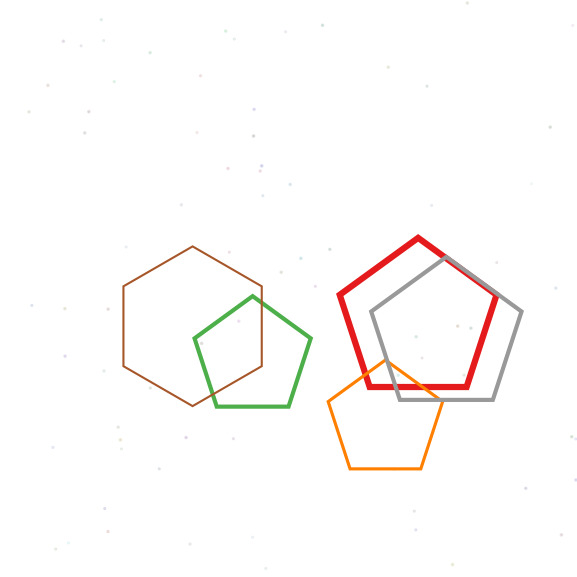[{"shape": "pentagon", "thickness": 3, "radius": 0.71, "center": [0.724, 0.444]}, {"shape": "pentagon", "thickness": 2, "radius": 0.53, "center": [0.437, 0.381]}, {"shape": "pentagon", "thickness": 1.5, "radius": 0.52, "center": [0.667, 0.272]}, {"shape": "hexagon", "thickness": 1, "radius": 0.69, "center": [0.333, 0.434]}, {"shape": "pentagon", "thickness": 2, "radius": 0.68, "center": [0.773, 0.417]}]